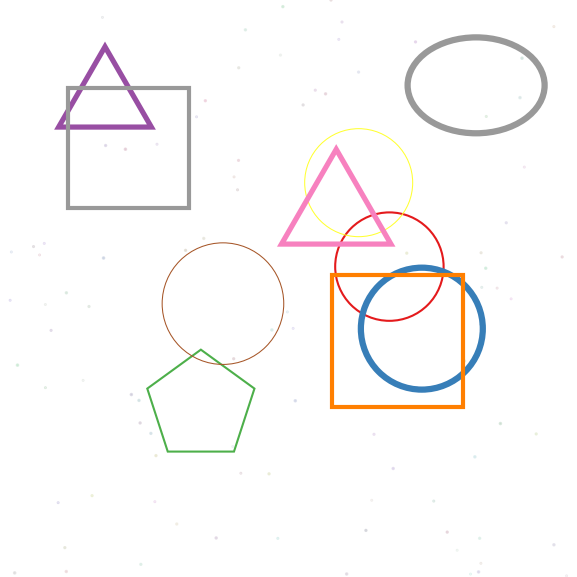[{"shape": "circle", "thickness": 1, "radius": 0.47, "center": [0.674, 0.537]}, {"shape": "circle", "thickness": 3, "radius": 0.53, "center": [0.73, 0.43]}, {"shape": "pentagon", "thickness": 1, "radius": 0.49, "center": [0.348, 0.296]}, {"shape": "triangle", "thickness": 2.5, "radius": 0.46, "center": [0.182, 0.825]}, {"shape": "square", "thickness": 2, "radius": 0.57, "center": [0.689, 0.409]}, {"shape": "circle", "thickness": 0.5, "radius": 0.47, "center": [0.621, 0.683]}, {"shape": "circle", "thickness": 0.5, "radius": 0.53, "center": [0.386, 0.473]}, {"shape": "triangle", "thickness": 2.5, "radius": 0.55, "center": [0.582, 0.631]}, {"shape": "square", "thickness": 2, "radius": 0.52, "center": [0.223, 0.743]}, {"shape": "oval", "thickness": 3, "radius": 0.59, "center": [0.824, 0.851]}]